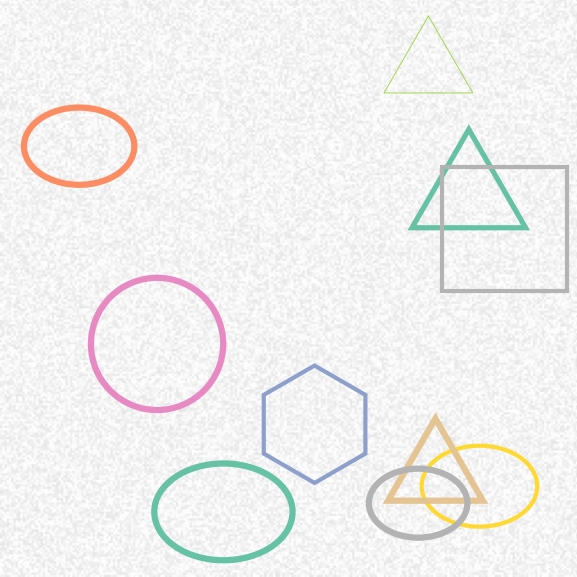[{"shape": "oval", "thickness": 3, "radius": 0.6, "center": [0.387, 0.113]}, {"shape": "triangle", "thickness": 2.5, "radius": 0.57, "center": [0.812, 0.662]}, {"shape": "oval", "thickness": 3, "radius": 0.48, "center": [0.137, 0.746]}, {"shape": "hexagon", "thickness": 2, "radius": 0.51, "center": [0.545, 0.264]}, {"shape": "circle", "thickness": 3, "radius": 0.57, "center": [0.272, 0.404]}, {"shape": "triangle", "thickness": 0.5, "radius": 0.44, "center": [0.742, 0.883]}, {"shape": "oval", "thickness": 2, "radius": 0.5, "center": [0.83, 0.157]}, {"shape": "triangle", "thickness": 3, "radius": 0.47, "center": [0.754, 0.18]}, {"shape": "oval", "thickness": 3, "radius": 0.43, "center": [0.724, 0.128]}, {"shape": "square", "thickness": 2, "radius": 0.54, "center": [0.873, 0.602]}]